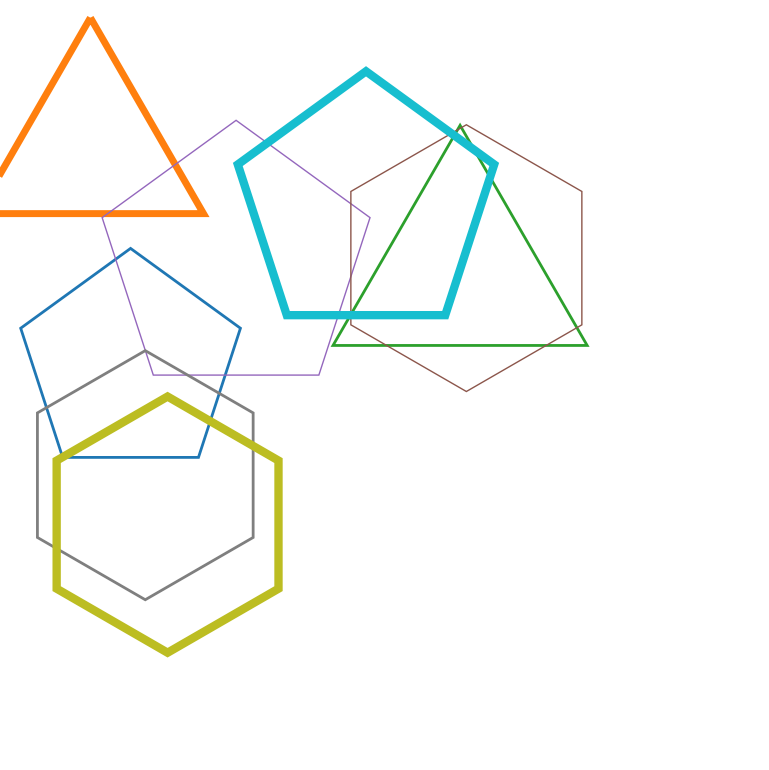[{"shape": "pentagon", "thickness": 1, "radius": 0.75, "center": [0.17, 0.527]}, {"shape": "triangle", "thickness": 2.5, "radius": 0.85, "center": [0.117, 0.807]}, {"shape": "triangle", "thickness": 1, "radius": 0.95, "center": [0.598, 0.647]}, {"shape": "pentagon", "thickness": 0.5, "radius": 0.91, "center": [0.307, 0.661]}, {"shape": "hexagon", "thickness": 0.5, "radius": 0.87, "center": [0.606, 0.665]}, {"shape": "hexagon", "thickness": 1, "radius": 0.81, "center": [0.189, 0.383]}, {"shape": "hexagon", "thickness": 3, "radius": 0.83, "center": [0.218, 0.319]}, {"shape": "pentagon", "thickness": 3, "radius": 0.88, "center": [0.475, 0.732]}]